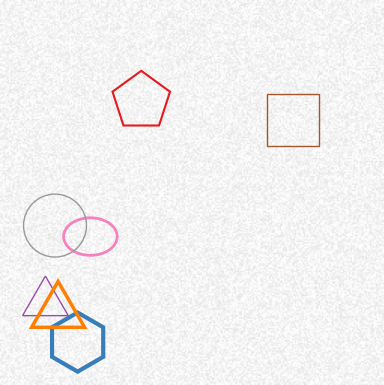[{"shape": "pentagon", "thickness": 1.5, "radius": 0.39, "center": [0.367, 0.738]}, {"shape": "hexagon", "thickness": 3, "radius": 0.38, "center": [0.202, 0.112]}, {"shape": "triangle", "thickness": 1, "radius": 0.34, "center": [0.118, 0.214]}, {"shape": "triangle", "thickness": 2.5, "radius": 0.4, "center": [0.151, 0.19]}, {"shape": "square", "thickness": 1, "radius": 0.34, "center": [0.76, 0.688]}, {"shape": "oval", "thickness": 2, "radius": 0.35, "center": [0.235, 0.386]}, {"shape": "circle", "thickness": 1, "radius": 0.41, "center": [0.143, 0.414]}]